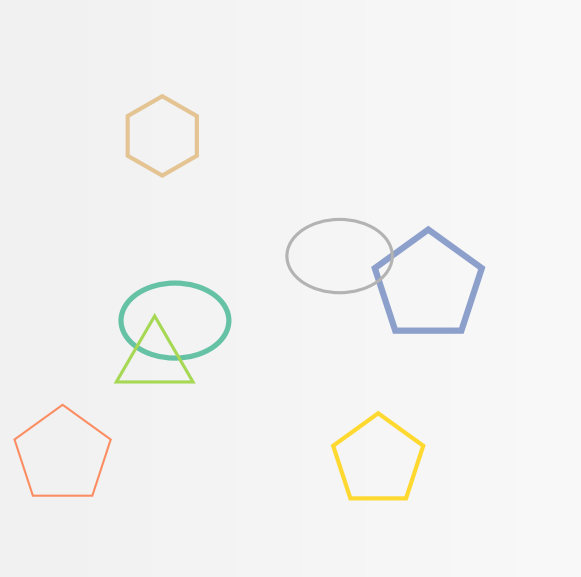[{"shape": "oval", "thickness": 2.5, "radius": 0.46, "center": [0.301, 0.444]}, {"shape": "pentagon", "thickness": 1, "radius": 0.44, "center": [0.108, 0.211]}, {"shape": "pentagon", "thickness": 3, "radius": 0.48, "center": [0.737, 0.505]}, {"shape": "triangle", "thickness": 1.5, "radius": 0.38, "center": [0.266, 0.376]}, {"shape": "pentagon", "thickness": 2, "radius": 0.41, "center": [0.651, 0.202]}, {"shape": "hexagon", "thickness": 2, "radius": 0.34, "center": [0.279, 0.764]}, {"shape": "oval", "thickness": 1.5, "radius": 0.45, "center": [0.584, 0.556]}]